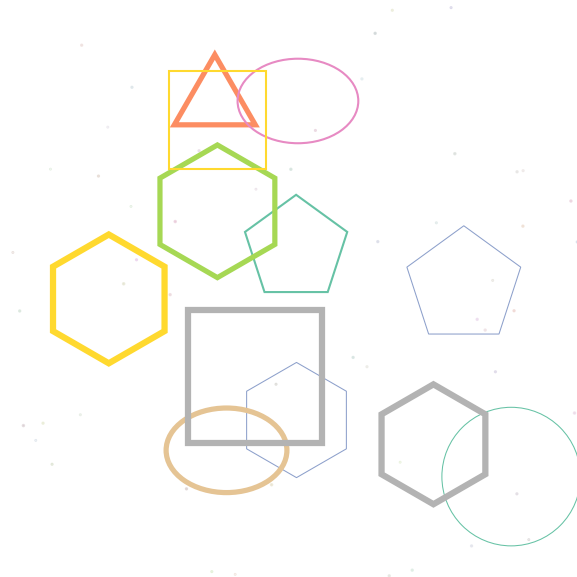[{"shape": "circle", "thickness": 0.5, "radius": 0.6, "center": [0.885, 0.174]}, {"shape": "pentagon", "thickness": 1, "radius": 0.47, "center": [0.513, 0.569]}, {"shape": "triangle", "thickness": 2.5, "radius": 0.4, "center": [0.372, 0.823]}, {"shape": "pentagon", "thickness": 0.5, "radius": 0.52, "center": [0.803, 0.505]}, {"shape": "hexagon", "thickness": 0.5, "radius": 0.5, "center": [0.513, 0.272]}, {"shape": "oval", "thickness": 1, "radius": 0.52, "center": [0.516, 0.824]}, {"shape": "hexagon", "thickness": 2.5, "radius": 0.57, "center": [0.376, 0.633]}, {"shape": "hexagon", "thickness": 3, "radius": 0.56, "center": [0.188, 0.482]}, {"shape": "square", "thickness": 1, "radius": 0.42, "center": [0.377, 0.792]}, {"shape": "oval", "thickness": 2.5, "radius": 0.52, "center": [0.392, 0.219]}, {"shape": "square", "thickness": 3, "radius": 0.58, "center": [0.442, 0.347]}, {"shape": "hexagon", "thickness": 3, "radius": 0.52, "center": [0.751, 0.23]}]